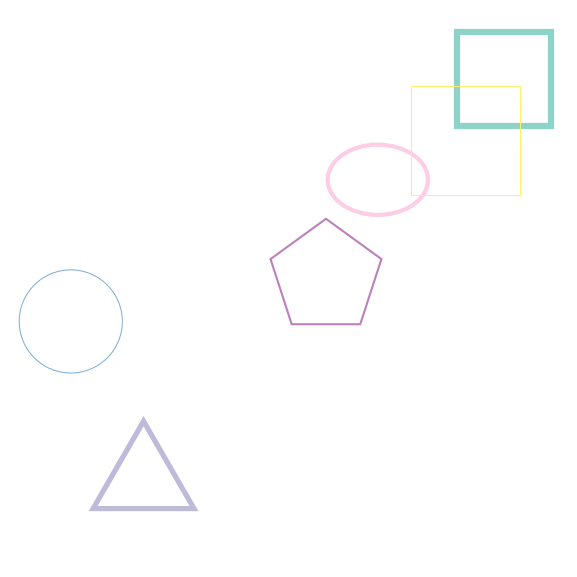[{"shape": "square", "thickness": 3, "radius": 0.41, "center": [0.872, 0.862]}, {"shape": "triangle", "thickness": 2.5, "radius": 0.5, "center": [0.249, 0.169]}, {"shape": "circle", "thickness": 0.5, "radius": 0.45, "center": [0.123, 0.443]}, {"shape": "oval", "thickness": 2, "radius": 0.43, "center": [0.654, 0.688]}, {"shape": "pentagon", "thickness": 1, "radius": 0.5, "center": [0.564, 0.519]}, {"shape": "square", "thickness": 0.5, "radius": 0.47, "center": [0.806, 0.756]}]